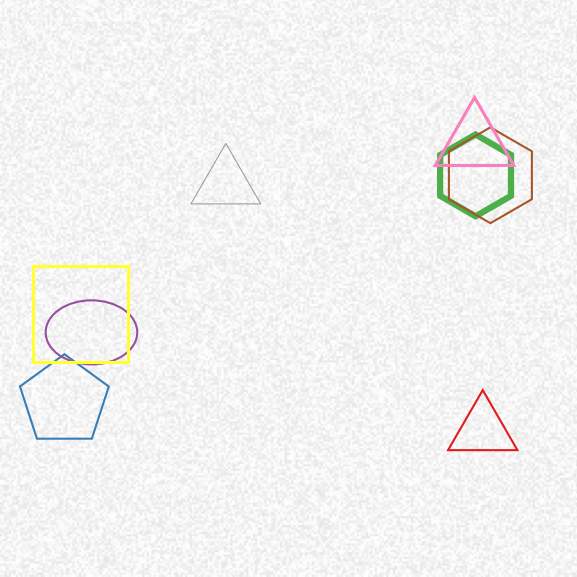[{"shape": "triangle", "thickness": 1, "radius": 0.35, "center": [0.836, 0.254]}, {"shape": "pentagon", "thickness": 1, "radius": 0.4, "center": [0.111, 0.305]}, {"shape": "hexagon", "thickness": 3, "radius": 0.35, "center": [0.823, 0.695]}, {"shape": "oval", "thickness": 1, "radius": 0.4, "center": [0.158, 0.424]}, {"shape": "square", "thickness": 1.5, "radius": 0.41, "center": [0.139, 0.455]}, {"shape": "hexagon", "thickness": 1, "radius": 0.41, "center": [0.849, 0.696]}, {"shape": "triangle", "thickness": 1.5, "radius": 0.39, "center": [0.822, 0.752]}, {"shape": "triangle", "thickness": 0.5, "radius": 0.35, "center": [0.391, 0.681]}]